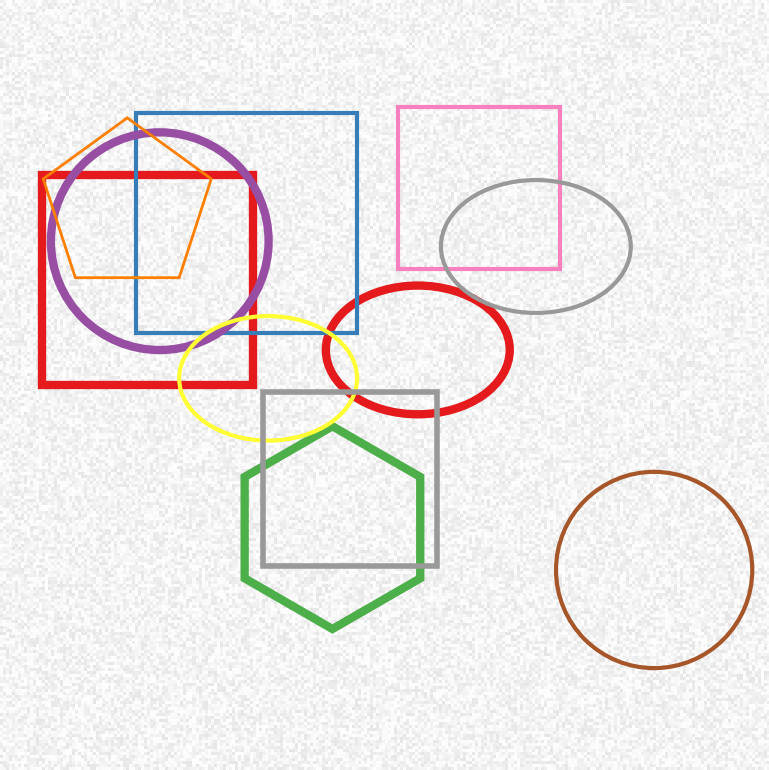[{"shape": "square", "thickness": 3, "radius": 0.68, "center": [0.191, 0.636]}, {"shape": "oval", "thickness": 3, "radius": 0.6, "center": [0.543, 0.546]}, {"shape": "square", "thickness": 1.5, "radius": 0.72, "center": [0.32, 0.71]}, {"shape": "hexagon", "thickness": 3, "radius": 0.66, "center": [0.432, 0.315]}, {"shape": "circle", "thickness": 3, "radius": 0.71, "center": [0.207, 0.687]}, {"shape": "pentagon", "thickness": 1, "radius": 0.57, "center": [0.165, 0.732]}, {"shape": "oval", "thickness": 1.5, "radius": 0.58, "center": [0.348, 0.509]}, {"shape": "circle", "thickness": 1.5, "radius": 0.64, "center": [0.85, 0.26]}, {"shape": "square", "thickness": 1.5, "radius": 0.53, "center": [0.622, 0.756]}, {"shape": "oval", "thickness": 1.5, "radius": 0.62, "center": [0.696, 0.68]}, {"shape": "square", "thickness": 2, "radius": 0.57, "center": [0.455, 0.378]}]